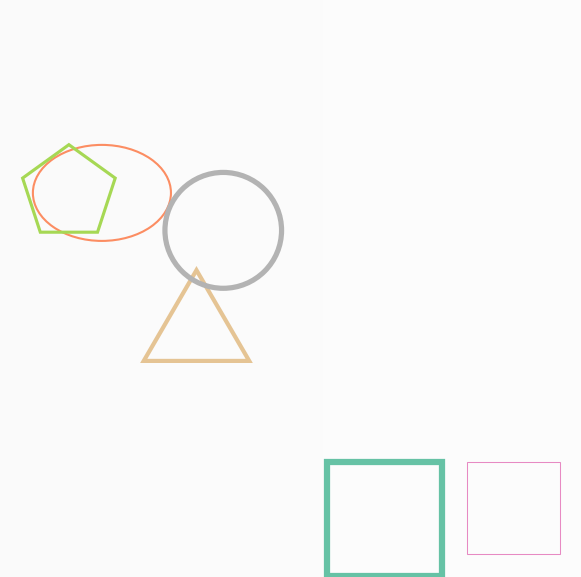[{"shape": "square", "thickness": 3, "radius": 0.5, "center": [0.661, 0.1]}, {"shape": "oval", "thickness": 1, "radius": 0.59, "center": [0.175, 0.665]}, {"shape": "square", "thickness": 0.5, "radius": 0.4, "center": [0.884, 0.12]}, {"shape": "pentagon", "thickness": 1.5, "radius": 0.42, "center": [0.119, 0.665]}, {"shape": "triangle", "thickness": 2, "radius": 0.52, "center": [0.338, 0.427]}, {"shape": "circle", "thickness": 2.5, "radius": 0.5, "center": [0.384, 0.6]}]